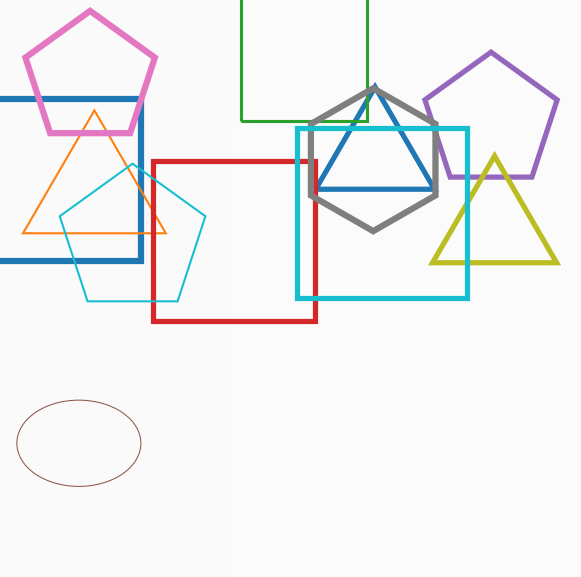[{"shape": "square", "thickness": 3, "radius": 0.7, "center": [0.103, 0.687]}, {"shape": "triangle", "thickness": 2.5, "radius": 0.59, "center": [0.645, 0.73]}, {"shape": "triangle", "thickness": 1, "radius": 0.71, "center": [0.162, 0.666]}, {"shape": "square", "thickness": 1.5, "radius": 0.54, "center": [0.522, 0.899]}, {"shape": "square", "thickness": 2.5, "radius": 0.69, "center": [0.402, 0.581]}, {"shape": "pentagon", "thickness": 2.5, "radius": 0.6, "center": [0.845, 0.789]}, {"shape": "oval", "thickness": 0.5, "radius": 0.53, "center": [0.136, 0.232]}, {"shape": "pentagon", "thickness": 3, "radius": 0.59, "center": [0.155, 0.863]}, {"shape": "hexagon", "thickness": 3, "radius": 0.62, "center": [0.642, 0.723]}, {"shape": "triangle", "thickness": 2.5, "radius": 0.62, "center": [0.851, 0.606]}, {"shape": "pentagon", "thickness": 1, "radius": 0.66, "center": [0.228, 0.584]}, {"shape": "square", "thickness": 2.5, "radius": 0.73, "center": [0.657, 0.63]}]